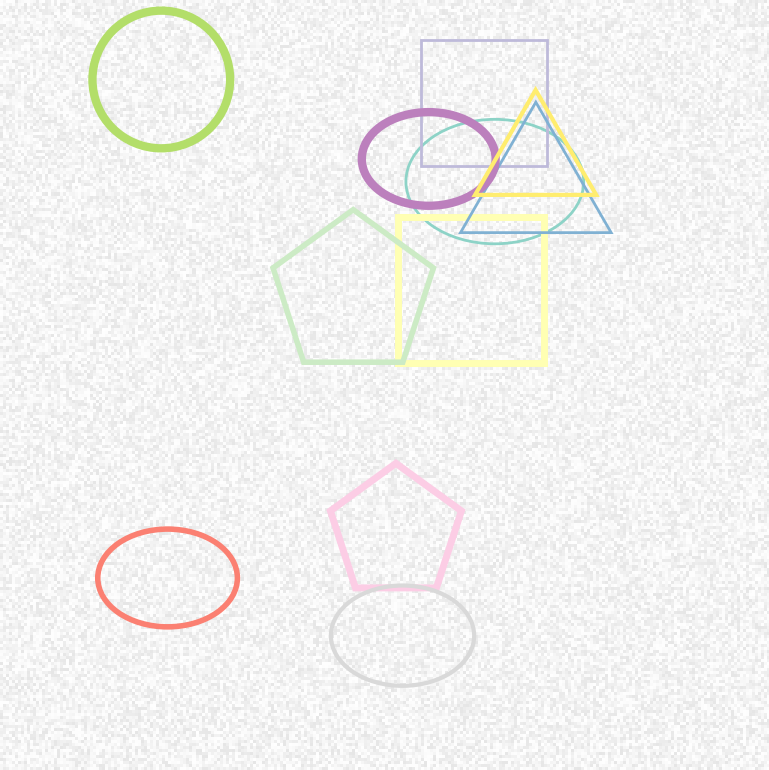[{"shape": "oval", "thickness": 1, "radius": 0.58, "center": [0.643, 0.764]}, {"shape": "square", "thickness": 2.5, "radius": 0.47, "center": [0.611, 0.623]}, {"shape": "square", "thickness": 1, "radius": 0.41, "center": [0.629, 0.866]}, {"shape": "oval", "thickness": 2, "radius": 0.45, "center": [0.218, 0.249]}, {"shape": "triangle", "thickness": 1, "radius": 0.56, "center": [0.696, 0.754]}, {"shape": "circle", "thickness": 3, "radius": 0.45, "center": [0.209, 0.897]}, {"shape": "pentagon", "thickness": 2.5, "radius": 0.45, "center": [0.514, 0.309]}, {"shape": "oval", "thickness": 1.5, "radius": 0.47, "center": [0.523, 0.174]}, {"shape": "oval", "thickness": 3, "radius": 0.43, "center": [0.557, 0.794]}, {"shape": "pentagon", "thickness": 2, "radius": 0.55, "center": [0.459, 0.618]}, {"shape": "triangle", "thickness": 1.5, "radius": 0.45, "center": [0.696, 0.792]}]